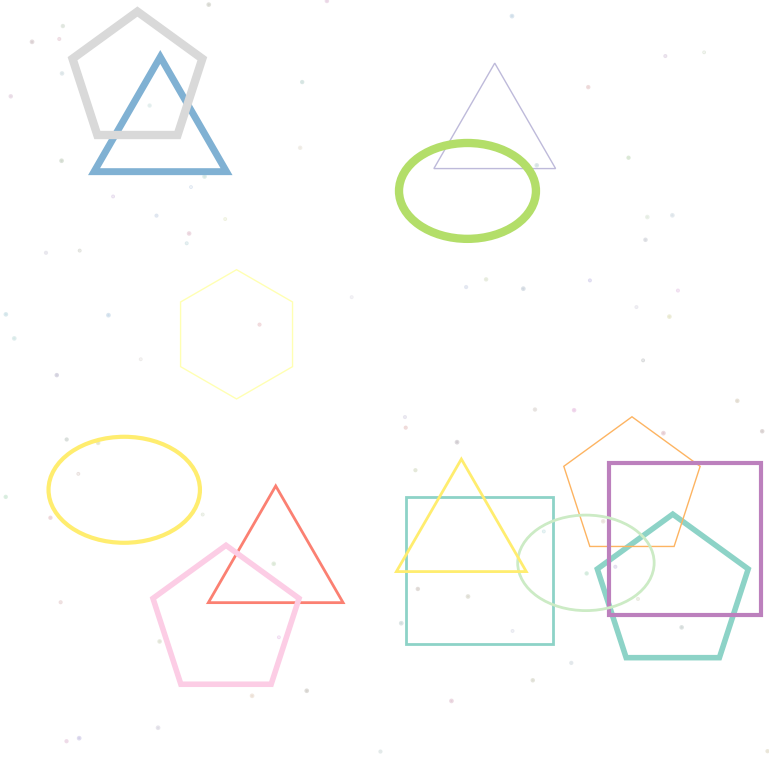[{"shape": "pentagon", "thickness": 2, "radius": 0.52, "center": [0.874, 0.229]}, {"shape": "square", "thickness": 1, "radius": 0.48, "center": [0.622, 0.259]}, {"shape": "hexagon", "thickness": 0.5, "radius": 0.42, "center": [0.307, 0.566]}, {"shape": "triangle", "thickness": 0.5, "radius": 0.46, "center": [0.643, 0.827]}, {"shape": "triangle", "thickness": 1, "radius": 0.51, "center": [0.358, 0.268]}, {"shape": "triangle", "thickness": 2.5, "radius": 0.5, "center": [0.208, 0.827]}, {"shape": "pentagon", "thickness": 0.5, "radius": 0.47, "center": [0.821, 0.366]}, {"shape": "oval", "thickness": 3, "radius": 0.44, "center": [0.607, 0.752]}, {"shape": "pentagon", "thickness": 2, "radius": 0.5, "center": [0.294, 0.192]}, {"shape": "pentagon", "thickness": 3, "radius": 0.44, "center": [0.178, 0.896]}, {"shape": "square", "thickness": 1.5, "radius": 0.49, "center": [0.889, 0.3]}, {"shape": "oval", "thickness": 1, "radius": 0.44, "center": [0.761, 0.269]}, {"shape": "triangle", "thickness": 1, "radius": 0.49, "center": [0.599, 0.306]}, {"shape": "oval", "thickness": 1.5, "radius": 0.49, "center": [0.161, 0.364]}]